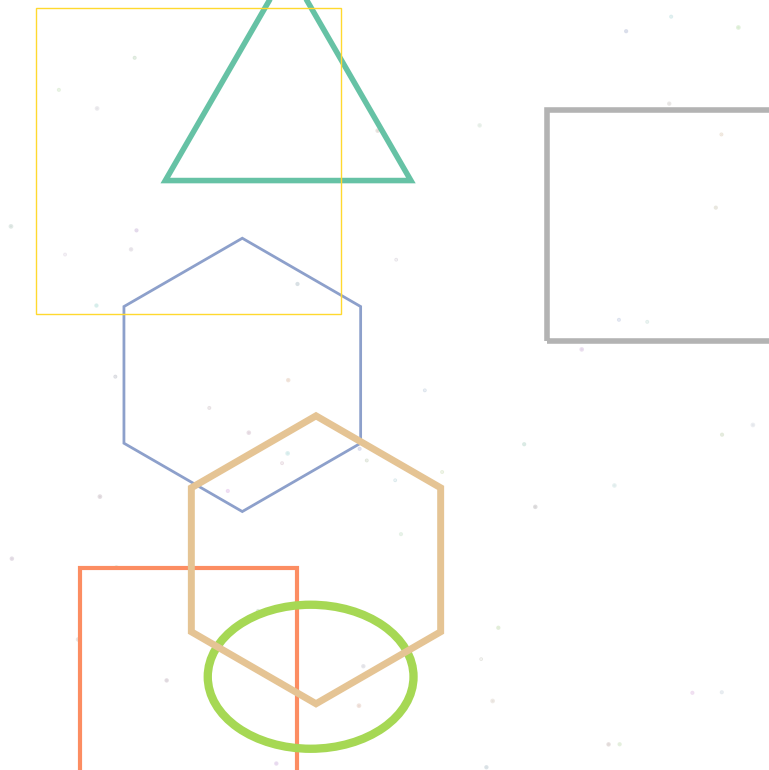[{"shape": "triangle", "thickness": 2, "radius": 0.92, "center": [0.374, 0.858]}, {"shape": "square", "thickness": 1.5, "radius": 0.71, "center": [0.245, 0.121]}, {"shape": "hexagon", "thickness": 1, "radius": 0.89, "center": [0.315, 0.513]}, {"shape": "oval", "thickness": 3, "radius": 0.67, "center": [0.403, 0.121]}, {"shape": "square", "thickness": 0.5, "radius": 0.99, "center": [0.245, 0.791]}, {"shape": "hexagon", "thickness": 2.5, "radius": 0.93, "center": [0.41, 0.273]}, {"shape": "square", "thickness": 2, "radius": 0.75, "center": [0.86, 0.707]}]